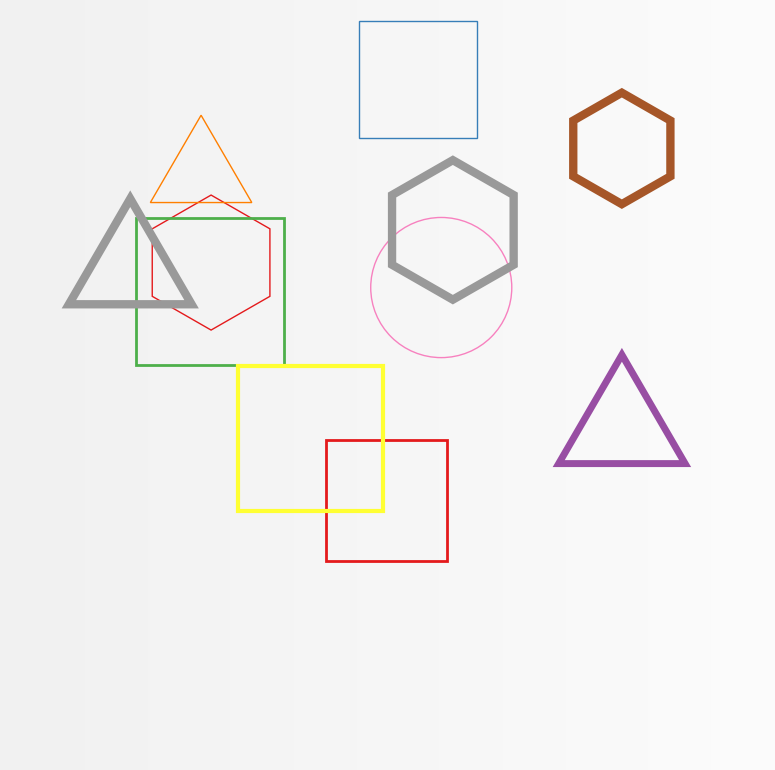[{"shape": "hexagon", "thickness": 0.5, "radius": 0.44, "center": [0.272, 0.659]}, {"shape": "square", "thickness": 1, "radius": 0.39, "center": [0.498, 0.35]}, {"shape": "square", "thickness": 0.5, "radius": 0.38, "center": [0.539, 0.896]}, {"shape": "square", "thickness": 1, "radius": 0.48, "center": [0.271, 0.621]}, {"shape": "triangle", "thickness": 2.5, "radius": 0.47, "center": [0.802, 0.445]}, {"shape": "triangle", "thickness": 0.5, "radius": 0.38, "center": [0.259, 0.775]}, {"shape": "square", "thickness": 1.5, "radius": 0.47, "center": [0.4, 0.43]}, {"shape": "hexagon", "thickness": 3, "radius": 0.36, "center": [0.802, 0.807]}, {"shape": "circle", "thickness": 0.5, "radius": 0.46, "center": [0.569, 0.627]}, {"shape": "hexagon", "thickness": 3, "radius": 0.45, "center": [0.584, 0.701]}, {"shape": "triangle", "thickness": 3, "radius": 0.46, "center": [0.168, 0.651]}]